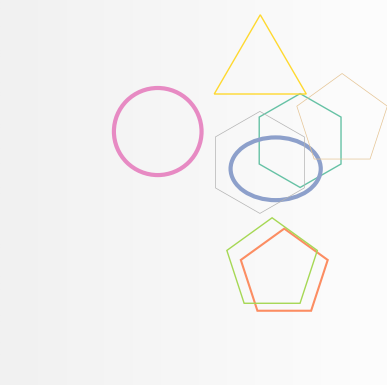[{"shape": "hexagon", "thickness": 1, "radius": 0.61, "center": [0.775, 0.635]}, {"shape": "pentagon", "thickness": 1.5, "radius": 0.59, "center": [0.734, 0.288]}, {"shape": "oval", "thickness": 3, "radius": 0.58, "center": [0.711, 0.562]}, {"shape": "circle", "thickness": 3, "radius": 0.57, "center": [0.407, 0.658]}, {"shape": "pentagon", "thickness": 1, "radius": 0.61, "center": [0.702, 0.312]}, {"shape": "triangle", "thickness": 1, "radius": 0.69, "center": [0.672, 0.824]}, {"shape": "pentagon", "thickness": 0.5, "radius": 0.61, "center": [0.883, 0.686]}, {"shape": "hexagon", "thickness": 0.5, "radius": 0.66, "center": [0.671, 0.578]}]